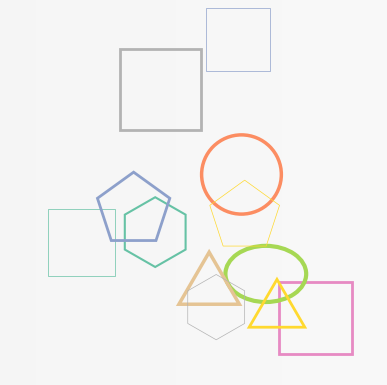[{"shape": "square", "thickness": 0.5, "radius": 0.44, "center": [0.211, 0.371]}, {"shape": "hexagon", "thickness": 1.5, "radius": 0.45, "center": [0.401, 0.397]}, {"shape": "circle", "thickness": 2.5, "radius": 0.51, "center": [0.623, 0.547]}, {"shape": "pentagon", "thickness": 2, "radius": 0.49, "center": [0.345, 0.455]}, {"shape": "square", "thickness": 0.5, "radius": 0.41, "center": [0.615, 0.897]}, {"shape": "square", "thickness": 2, "radius": 0.47, "center": [0.814, 0.173]}, {"shape": "oval", "thickness": 3, "radius": 0.52, "center": [0.686, 0.288]}, {"shape": "pentagon", "thickness": 0.5, "radius": 0.47, "center": [0.631, 0.437]}, {"shape": "triangle", "thickness": 2, "radius": 0.41, "center": [0.715, 0.192]}, {"shape": "triangle", "thickness": 2.5, "radius": 0.45, "center": [0.54, 0.255]}, {"shape": "square", "thickness": 2, "radius": 0.52, "center": [0.414, 0.767]}, {"shape": "hexagon", "thickness": 0.5, "radius": 0.42, "center": [0.558, 0.202]}]